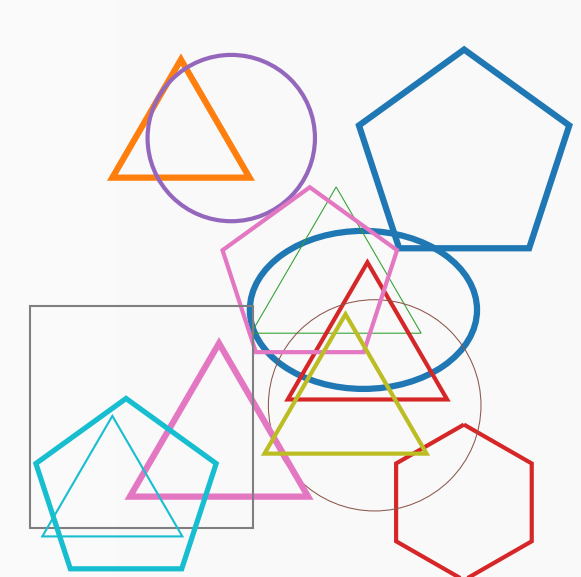[{"shape": "oval", "thickness": 3, "radius": 0.98, "center": [0.625, 0.463]}, {"shape": "pentagon", "thickness": 3, "radius": 0.95, "center": [0.799, 0.723]}, {"shape": "triangle", "thickness": 3, "radius": 0.68, "center": [0.311, 0.76]}, {"shape": "triangle", "thickness": 0.5, "radius": 0.84, "center": [0.578, 0.507]}, {"shape": "triangle", "thickness": 2, "radius": 0.79, "center": [0.632, 0.387]}, {"shape": "hexagon", "thickness": 2, "radius": 0.67, "center": [0.798, 0.129]}, {"shape": "circle", "thickness": 2, "radius": 0.72, "center": [0.398, 0.76]}, {"shape": "circle", "thickness": 0.5, "radius": 0.91, "center": [0.645, 0.297]}, {"shape": "pentagon", "thickness": 2, "radius": 0.79, "center": [0.533, 0.517]}, {"shape": "triangle", "thickness": 3, "radius": 0.89, "center": [0.377, 0.228]}, {"shape": "square", "thickness": 1, "radius": 0.96, "center": [0.244, 0.277]}, {"shape": "triangle", "thickness": 2, "radius": 0.8, "center": [0.594, 0.294]}, {"shape": "triangle", "thickness": 1, "radius": 0.7, "center": [0.193, 0.14]}, {"shape": "pentagon", "thickness": 2.5, "radius": 0.82, "center": [0.217, 0.146]}]